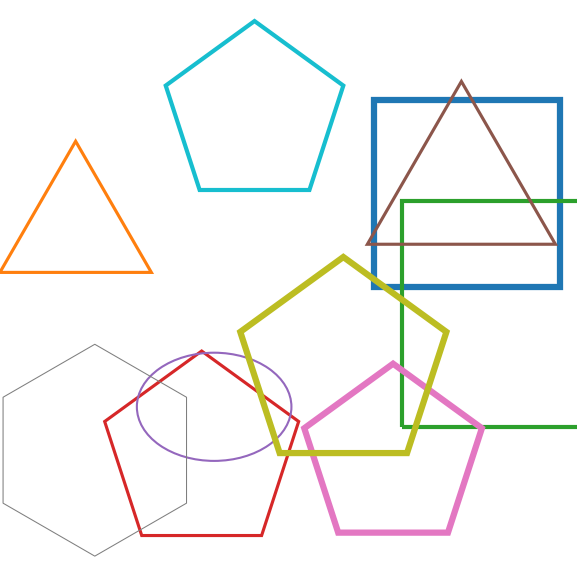[{"shape": "square", "thickness": 3, "radius": 0.81, "center": [0.808, 0.664]}, {"shape": "triangle", "thickness": 1.5, "radius": 0.76, "center": [0.131, 0.603]}, {"shape": "square", "thickness": 2, "radius": 0.98, "center": [0.892, 0.455]}, {"shape": "pentagon", "thickness": 1.5, "radius": 0.88, "center": [0.349, 0.215]}, {"shape": "oval", "thickness": 1, "radius": 0.67, "center": [0.371, 0.295]}, {"shape": "triangle", "thickness": 1.5, "radius": 0.94, "center": [0.799, 0.67]}, {"shape": "pentagon", "thickness": 3, "radius": 0.81, "center": [0.681, 0.208]}, {"shape": "hexagon", "thickness": 0.5, "radius": 0.92, "center": [0.164, 0.22]}, {"shape": "pentagon", "thickness": 3, "radius": 0.94, "center": [0.595, 0.366]}, {"shape": "pentagon", "thickness": 2, "radius": 0.81, "center": [0.441, 0.801]}]